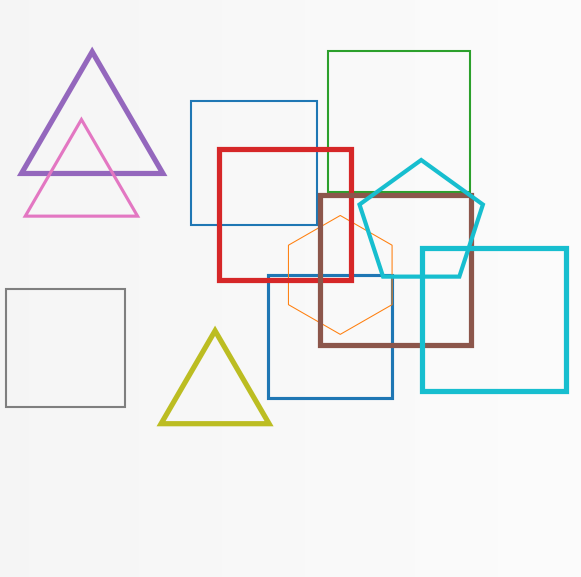[{"shape": "square", "thickness": 1.5, "radius": 0.53, "center": [0.568, 0.417]}, {"shape": "square", "thickness": 1, "radius": 0.54, "center": [0.437, 0.716]}, {"shape": "hexagon", "thickness": 0.5, "radius": 0.51, "center": [0.585, 0.523]}, {"shape": "square", "thickness": 1, "radius": 0.61, "center": [0.686, 0.789]}, {"shape": "square", "thickness": 2.5, "radius": 0.57, "center": [0.491, 0.627]}, {"shape": "triangle", "thickness": 2.5, "radius": 0.7, "center": [0.159, 0.769]}, {"shape": "square", "thickness": 2.5, "radius": 0.65, "center": [0.68, 0.532]}, {"shape": "triangle", "thickness": 1.5, "radius": 0.56, "center": [0.14, 0.681]}, {"shape": "square", "thickness": 1, "radius": 0.51, "center": [0.113, 0.397]}, {"shape": "triangle", "thickness": 2.5, "radius": 0.54, "center": [0.37, 0.319]}, {"shape": "square", "thickness": 2.5, "radius": 0.62, "center": [0.85, 0.447]}, {"shape": "pentagon", "thickness": 2, "radius": 0.56, "center": [0.725, 0.61]}]